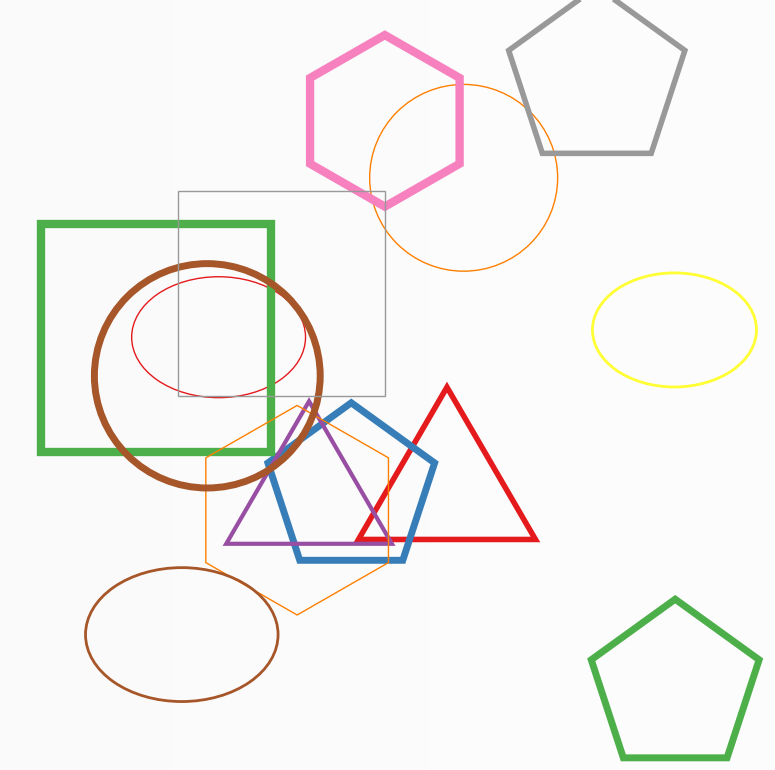[{"shape": "triangle", "thickness": 2, "radius": 0.66, "center": [0.577, 0.365]}, {"shape": "oval", "thickness": 0.5, "radius": 0.56, "center": [0.282, 0.562]}, {"shape": "pentagon", "thickness": 2.5, "radius": 0.57, "center": [0.453, 0.364]}, {"shape": "pentagon", "thickness": 2.5, "radius": 0.57, "center": [0.871, 0.108]}, {"shape": "square", "thickness": 3, "radius": 0.74, "center": [0.201, 0.561]}, {"shape": "triangle", "thickness": 1.5, "radius": 0.62, "center": [0.399, 0.355]}, {"shape": "hexagon", "thickness": 0.5, "radius": 0.68, "center": [0.383, 0.337]}, {"shape": "circle", "thickness": 0.5, "radius": 0.61, "center": [0.598, 0.769]}, {"shape": "oval", "thickness": 1, "radius": 0.53, "center": [0.87, 0.572]}, {"shape": "circle", "thickness": 2.5, "radius": 0.73, "center": [0.267, 0.512]}, {"shape": "oval", "thickness": 1, "radius": 0.62, "center": [0.235, 0.176]}, {"shape": "hexagon", "thickness": 3, "radius": 0.56, "center": [0.497, 0.843]}, {"shape": "square", "thickness": 0.5, "radius": 0.67, "center": [0.363, 0.618]}, {"shape": "pentagon", "thickness": 2, "radius": 0.6, "center": [0.77, 0.898]}]